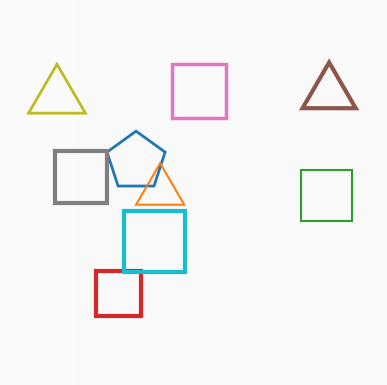[{"shape": "pentagon", "thickness": 2, "radius": 0.39, "center": [0.351, 0.581]}, {"shape": "triangle", "thickness": 1.5, "radius": 0.36, "center": [0.413, 0.504]}, {"shape": "square", "thickness": 1.5, "radius": 0.33, "center": [0.842, 0.492]}, {"shape": "square", "thickness": 3, "radius": 0.29, "center": [0.306, 0.238]}, {"shape": "triangle", "thickness": 3, "radius": 0.4, "center": [0.849, 0.759]}, {"shape": "square", "thickness": 2.5, "radius": 0.35, "center": [0.513, 0.764]}, {"shape": "square", "thickness": 3, "radius": 0.34, "center": [0.21, 0.54]}, {"shape": "triangle", "thickness": 2, "radius": 0.42, "center": [0.147, 0.748]}, {"shape": "square", "thickness": 3, "radius": 0.4, "center": [0.398, 0.373]}]